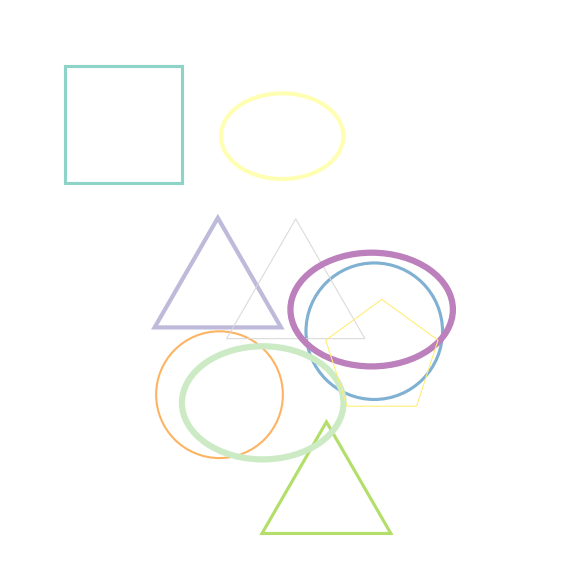[{"shape": "square", "thickness": 1.5, "radius": 0.51, "center": [0.214, 0.784]}, {"shape": "oval", "thickness": 2, "radius": 0.53, "center": [0.489, 0.763]}, {"shape": "triangle", "thickness": 2, "radius": 0.63, "center": [0.377, 0.495]}, {"shape": "circle", "thickness": 1.5, "radius": 0.59, "center": [0.648, 0.426]}, {"shape": "circle", "thickness": 1, "radius": 0.55, "center": [0.38, 0.316]}, {"shape": "triangle", "thickness": 1.5, "radius": 0.64, "center": [0.565, 0.14]}, {"shape": "triangle", "thickness": 0.5, "radius": 0.69, "center": [0.512, 0.482]}, {"shape": "oval", "thickness": 3, "radius": 0.7, "center": [0.644, 0.463]}, {"shape": "oval", "thickness": 3, "radius": 0.7, "center": [0.455, 0.302]}, {"shape": "pentagon", "thickness": 0.5, "radius": 0.51, "center": [0.661, 0.378]}]